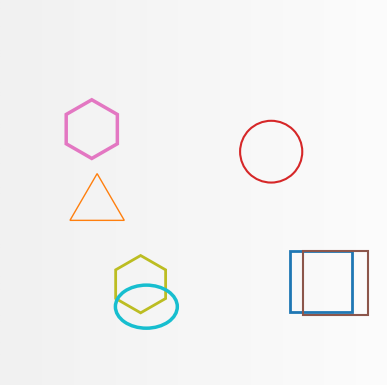[{"shape": "square", "thickness": 2, "radius": 0.4, "center": [0.828, 0.268]}, {"shape": "triangle", "thickness": 1, "radius": 0.4, "center": [0.251, 0.468]}, {"shape": "circle", "thickness": 1.5, "radius": 0.4, "center": [0.7, 0.606]}, {"shape": "square", "thickness": 1.5, "radius": 0.42, "center": [0.865, 0.265]}, {"shape": "hexagon", "thickness": 2.5, "radius": 0.38, "center": [0.237, 0.665]}, {"shape": "hexagon", "thickness": 2, "radius": 0.37, "center": [0.363, 0.262]}, {"shape": "oval", "thickness": 2.5, "radius": 0.4, "center": [0.378, 0.203]}]